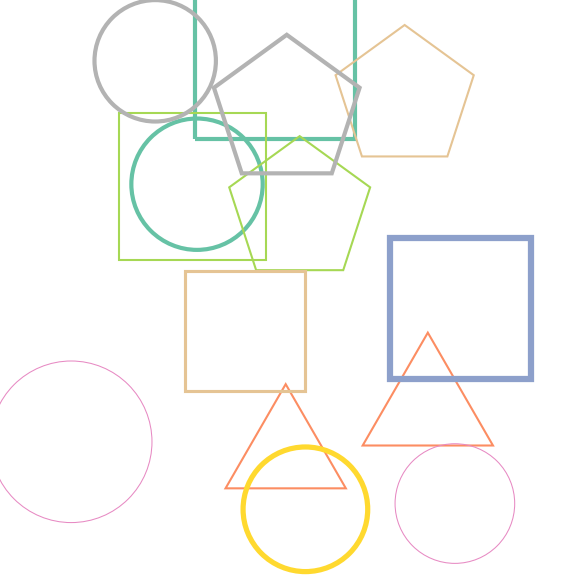[{"shape": "square", "thickness": 2, "radius": 0.69, "center": [0.477, 0.896]}, {"shape": "circle", "thickness": 2, "radius": 0.57, "center": [0.341, 0.68]}, {"shape": "triangle", "thickness": 1, "radius": 0.65, "center": [0.741, 0.293]}, {"shape": "triangle", "thickness": 1, "radius": 0.6, "center": [0.495, 0.214]}, {"shape": "square", "thickness": 3, "radius": 0.61, "center": [0.798, 0.466]}, {"shape": "circle", "thickness": 0.5, "radius": 0.52, "center": [0.788, 0.127]}, {"shape": "circle", "thickness": 0.5, "radius": 0.7, "center": [0.123, 0.234]}, {"shape": "square", "thickness": 1, "radius": 0.64, "center": [0.333, 0.676]}, {"shape": "pentagon", "thickness": 1, "radius": 0.64, "center": [0.519, 0.635]}, {"shape": "circle", "thickness": 2.5, "radius": 0.54, "center": [0.529, 0.117]}, {"shape": "square", "thickness": 1.5, "radius": 0.52, "center": [0.424, 0.427]}, {"shape": "pentagon", "thickness": 1, "radius": 0.63, "center": [0.701, 0.83]}, {"shape": "pentagon", "thickness": 2, "radius": 0.66, "center": [0.497, 0.806]}, {"shape": "circle", "thickness": 2, "radius": 0.53, "center": [0.269, 0.894]}]